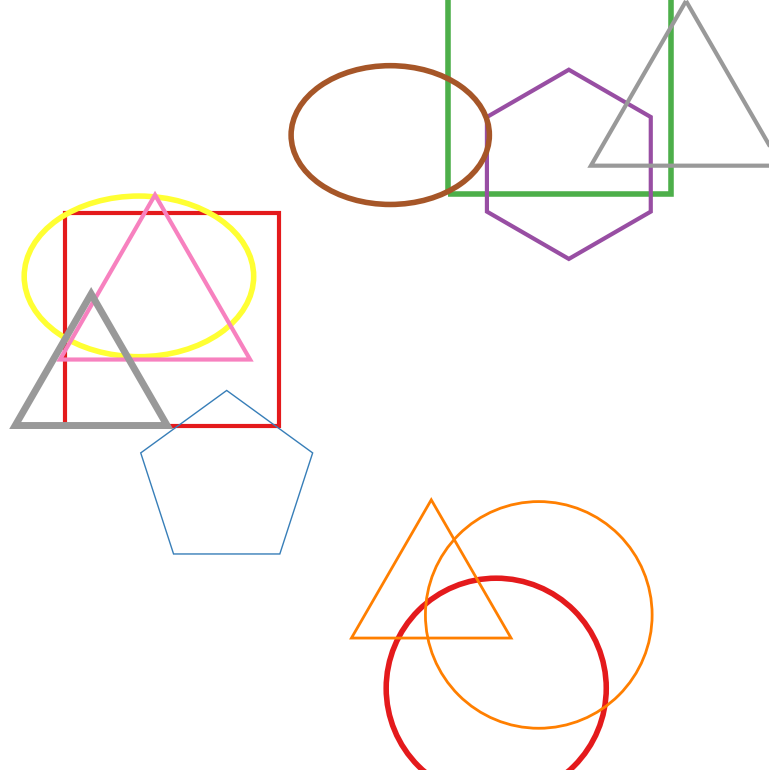[{"shape": "circle", "thickness": 2, "radius": 0.71, "center": [0.644, 0.106]}, {"shape": "square", "thickness": 1.5, "radius": 0.69, "center": [0.223, 0.585]}, {"shape": "pentagon", "thickness": 0.5, "radius": 0.59, "center": [0.294, 0.376]}, {"shape": "square", "thickness": 2, "radius": 0.73, "center": [0.727, 0.893]}, {"shape": "hexagon", "thickness": 1.5, "radius": 0.61, "center": [0.739, 0.787]}, {"shape": "circle", "thickness": 1, "radius": 0.74, "center": [0.7, 0.201]}, {"shape": "triangle", "thickness": 1, "radius": 0.6, "center": [0.56, 0.231]}, {"shape": "oval", "thickness": 2, "radius": 0.75, "center": [0.18, 0.641]}, {"shape": "oval", "thickness": 2, "radius": 0.64, "center": [0.507, 0.825]}, {"shape": "triangle", "thickness": 1.5, "radius": 0.71, "center": [0.201, 0.604]}, {"shape": "triangle", "thickness": 2.5, "radius": 0.57, "center": [0.118, 0.504]}, {"shape": "triangle", "thickness": 1.5, "radius": 0.71, "center": [0.891, 0.856]}]